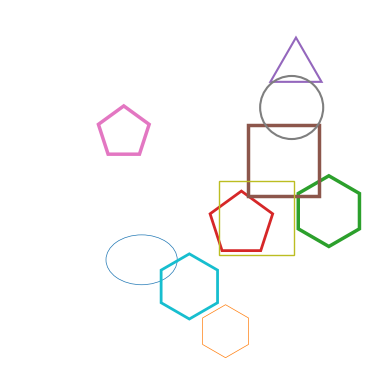[{"shape": "oval", "thickness": 0.5, "radius": 0.46, "center": [0.368, 0.325]}, {"shape": "hexagon", "thickness": 0.5, "radius": 0.34, "center": [0.586, 0.14]}, {"shape": "hexagon", "thickness": 2.5, "radius": 0.46, "center": [0.854, 0.452]}, {"shape": "pentagon", "thickness": 2, "radius": 0.43, "center": [0.627, 0.418]}, {"shape": "triangle", "thickness": 1.5, "radius": 0.38, "center": [0.769, 0.826]}, {"shape": "square", "thickness": 2.5, "radius": 0.46, "center": [0.737, 0.583]}, {"shape": "pentagon", "thickness": 2.5, "radius": 0.35, "center": [0.322, 0.656]}, {"shape": "circle", "thickness": 1.5, "radius": 0.41, "center": [0.758, 0.721]}, {"shape": "square", "thickness": 1, "radius": 0.49, "center": [0.666, 0.434]}, {"shape": "hexagon", "thickness": 2, "radius": 0.42, "center": [0.492, 0.256]}]